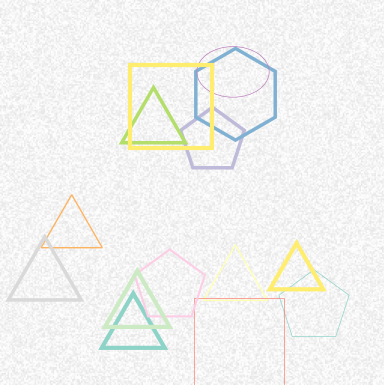[{"shape": "triangle", "thickness": 3, "radius": 0.47, "center": [0.346, 0.144]}, {"shape": "pentagon", "thickness": 0.5, "radius": 0.48, "center": [0.816, 0.203]}, {"shape": "triangle", "thickness": 1, "radius": 0.48, "center": [0.611, 0.268]}, {"shape": "pentagon", "thickness": 2.5, "radius": 0.43, "center": [0.552, 0.635]}, {"shape": "square", "thickness": 0.5, "radius": 0.58, "center": [0.62, 0.111]}, {"shape": "hexagon", "thickness": 2.5, "radius": 0.6, "center": [0.612, 0.755]}, {"shape": "triangle", "thickness": 1, "radius": 0.46, "center": [0.186, 0.402]}, {"shape": "triangle", "thickness": 2.5, "radius": 0.48, "center": [0.399, 0.677]}, {"shape": "pentagon", "thickness": 1.5, "radius": 0.48, "center": [0.441, 0.256]}, {"shape": "triangle", "thickness": 2.5, "radius": 0.55, "center": [0.116, 0.276]}, {"shape": "oval", "thickness": 0.5, "radius": 0.47, "center": [0.605, 0.813]}, {"shape": "triangle", "thickness": 3, "radius": 0.49, "center": [0.357, 0.199]}, {"shape": "square", "thickness": 3, "radius": 0.53, "center": [0.444, 0.723]}, {"shape": "triangle", "thickness": 3, "radius": 0.4, "center": [0.77, 0.289]}]